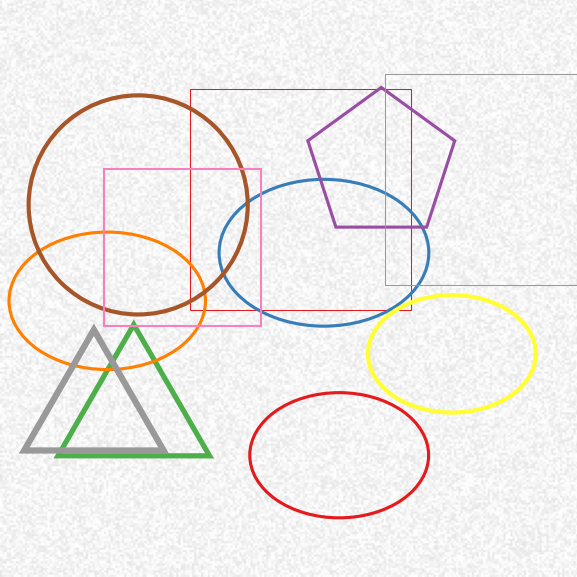[{"shape": "oval", "thickness": 1.5, "radius": 0.77, "center": [0.587, 0.211]}, {"shape": "square", "thickness": 0.5, "radius": 0.95, "center": [0.52, 0.653]}, {"shape": "oval", "thickness": 1.5, "radius": 0.91, "center": [0.561, 0.561]}, {"shape": "triangle", "thickness": 2.5, "radius": 0.76, "center": [0.232, 0.286]}, {"shape": "pentagon", "thickness": 1.5, "radius": 0.67, "center": [0.66, 0.714]}, {"shape": "oval", "thickness": 1.5, "radius": 0.85, "center": [0.186, 0.478]}, {"shape": "oval", "thickness": 2, "radius": 0.73, "center": [0.783, 0.386]}, {"shape": "circle", "thickness": 2, "radius": 0.95, "center": [0.239, 0.644]}, {"shape": "square", "thickness": 1, "radius": 0.68, "center": [0.316, 0.571]}, {"shape": "square", "thickness": 0.5, "radius": 0.92, "center": [0.849, 0.688]}, {"shape": "triangle", "thickness": 3, "radius": 0.7, "center": [0.163, 0.289]}]